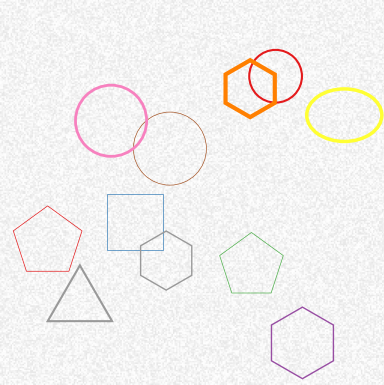[{"shape": "circle", "thickness": 1.5, "radius": 0.34, "center": [0.716, 0.802]}, {"shape": "pentagon", "thickness": 0.5, "radius": 0.47, "center": [0.124, 0.371]}, {"shape": "square", "thickness": 0.5, "radius": 0.37, "center": [0.351, 0.423]}, {"shape": "pentagon", "thickness": 0.5, "radius": 0.43, "center": [0.653, 0.309]}, {"shape": "hexagon", "thickness": 1, "radius": 0.46, "center": [0.786, 0.109]}, {"shape": "hexagon", "thickness": 3, "radius": 0.37, "center": [0.65, 0.77]}, {"shape": "oval", "thickness": 2.5, "radius": 0.49, "center": [0.894, 0.701]}, {"shape": "circle", "thickness": 0.5, "radius": 0.47, "center": [0.441, 0.614]}, {"shape": "circle", "thickness": 2, "radius": 0.46, "center": [0.288, 0.686]}, {"shape": "triangle", "thickness": 1.5, "radius": 0.48, "center": [0.208, 0.214]}, {"shape": "hexagon", "thickness": 1, "radius": 0.38, "center": [0.432, 0.323]}]